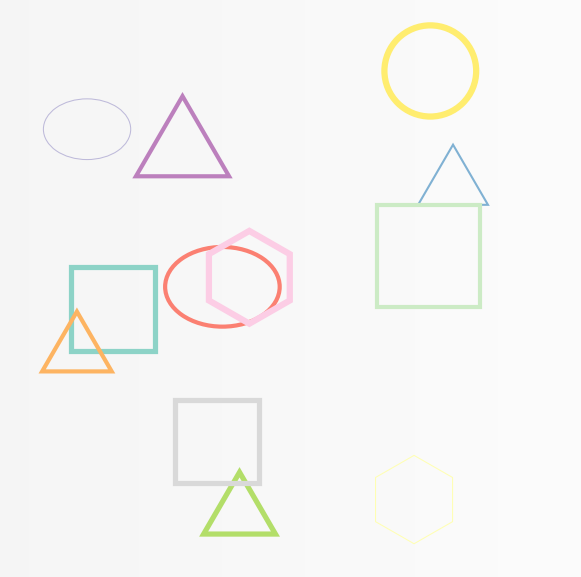[{"shape": "square", "thickness": 2.5, "radius": 0.36, "center": [0.194, 0.465]}, {"shape": "hexagon", "thickness": 0.5, "radius": 0.38, "center": [0.712, 0.134]}, {"shape": "oval", "thickness": 0.5, "radius": 0.38, "center": [0.15, 0.775]}, {"shape": "oval", "thickness": 2, "radius": 0.49, "center": [0.383, 0.503]}, {"shape": "triangle", "thickness": 1, "radius": 0.35, "center": [0.779, 0.679]}, {"shape": "triangle", "thickness": 2, "radius": 0.35, "center": [0.132, 0.391]}, {"shape": "triangle", "thickness": 2.5, "radius": 0.36, "center": [0.412, 0.11]}, {"shape": "hexagon", "thickness": 3, "radius": 0.4, "center": [0.429, 0.519]}, {"shape": "square", "thickness": 2.5, "radius": 0.36, "center": [0.373, 0.235]}, {"shape": "triangle", "thickness": 2, "radius": 0.46, "center": [0.314, 0.74]}, {"shape": "square", "thickness": 2, "radius": 0.44, "center": [0.738, 0.556]}, {"shape": "circle", "thickness": 3, "radius": 0.39, "center": [0.74, 0.876]}]